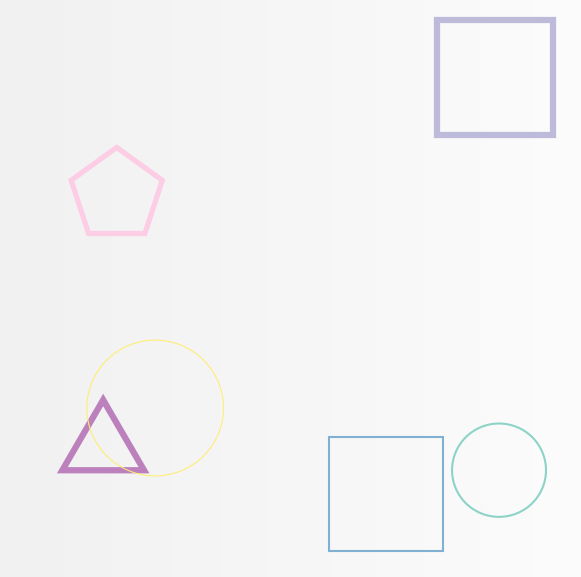[{"shape": "circle", "thickness": 1, "radius": 0.4, "center": [0.859, 0.185]}, {"shape": "square", "thickness": 3, "radius": 0.5, "center": [0.852, 0.865]}, {"shape": "square", "thickness": 1, "radius": 0.49, "center": [0.664, 0.144]}, {"shape": "pentagon", "thickness": 2.5, "radius": 0.41, "center": [0.201, 0.661]}, {"shape": "triangle", "thickness": 3, "radius": 0.41, "center": [0.177, 0.225]}, {"shape": "circle", "thickness": 0.5, "radius": 0.59, "center": [0.267, 0.293]}]